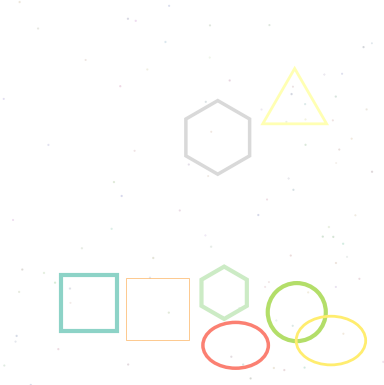[{"shape": "square", "thickness": 3, "radius": 0.36, "center": [0.232, 0.213]}, {"shape": "triangle", "thickness": 2, "radius": 0.48, "center": [0.765, 0.726]}, {"shape": "oval", "thickness": 2.5, "radius": 0.43, "center": [0.612, 0.103]}, {"shape": "square", "thickness": 0.5, "radius": 0.41, "center": [0.409, 0.197]}, {"shape": "circle", "thickness": 3, "radius": 0.38, "center": [0.771, 0.189]}, {"shape": "hexagon", "thickness": 2.5, "radius": 0.48, "center": [0.566, 0.643]}, {"shape": "hexagon", "thickness": 3, "radius": 0.34, "center": [0.582, 0.24]}, {"shape": "oval", "thickness": 2, "radius": 0.45, "center": [0.86, 0.115]}]